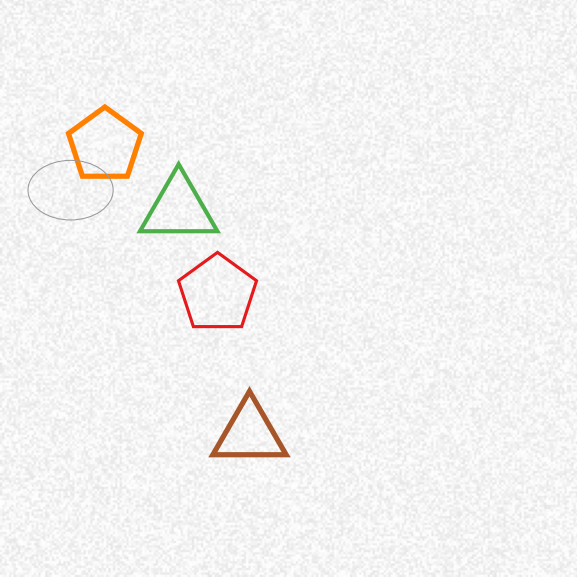[{"shape": "pentagon", "thickness": 1.5, "radius": 0.36, "center": [0.377, 0.491]}, {"shape": "triangle", "thickness": 2, "radius": 0.39, "center": [0.309, 0.637]}, {"shape": "pentagon", "thickness": 2.5, "radius": 0.33, "center": [0.182, 0.748]}, {"shape": "triangle", "thickness": 2.5, "radius": 0.37, "center": [0.432, 0.248]}, {"shape": "oval", "thickness": 0.5, "radius": 0.37, "center": [0.122, 0.67]}]